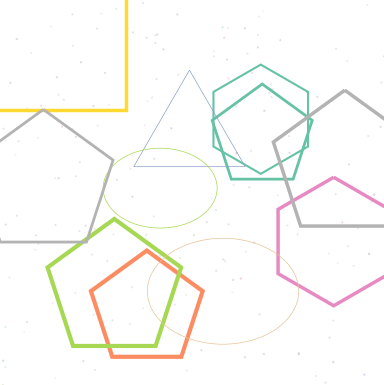[{"shape": "hexagon", "thickness": 1.5, "radius": 0.71, "center": [0.677, 0.69]}, {"shape": "pentagon", "thickness": 2, "radius": 0.68, "center": [0.681, 0.645]}, {"shape": "pentagon", "thickness": 3, "radius": 0.76, "center": [0.381, 0.197]}, {"shape": "triangle", "thickness": 0.5, "radius": 0.84, "center": [0.492, 0.651]}, {"shape": "hexagon", "thickness": 2.5, "radius": 0.83, "center": [0.867, 0.373]}, {"shape": "pentagon", "thickness": 3, "radius": 0.91, "center": [0.297, 0.249]}, {"shape": "oval", "thickness": 0.5, "radius": 0.74, "center": [0.416, 0.511]}, {"shape": "square", "thickness": 2.5, "radius": 0.91, "center": [0.145, 0.896]}, {"shape": "oval", "thickness": 0.5, "radius": 0.98, "center": [0.579, 0.244]}, {"shape": "pentagon", "thickness": 2.5, "radius": 0.98, "center": [0.896, 0.571]}, {"shape": "pentagon", "thickness": 2, "radius": 0.95, "center": [0.113, 0.525]}]